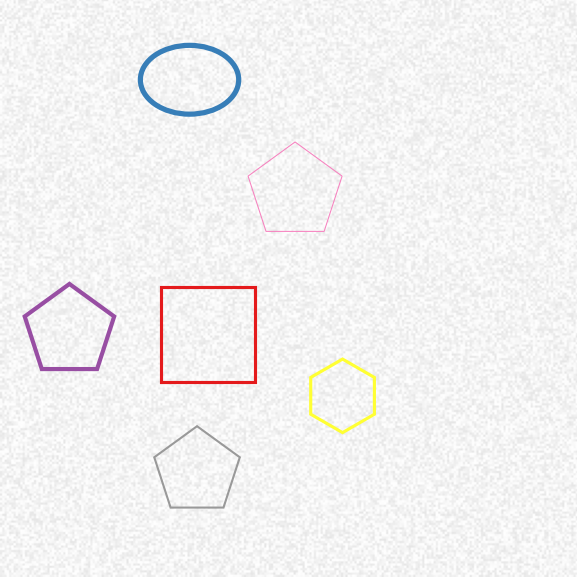[{"shape": "square", "thickness": 1.5, "radius": 0.41, "center": [0.361, 0.42]}, {"shape": "oval", "thickness": 2.5, "radius": 0.43, "center": [0.328, 0.861]}, {"shape": "pentagon", "thickness": 2, "radius": 0.41, "center": [0.12, 0.426]}, {"shape": "hexagon", "thickness": 1.5, "radius": 0.32, "center": [0.593, 0.314]}, {"shape": "pentagon", "thickness": 0.5, "radius": 0.43, "center": [0.511, 0.668]}, {"shape": "pentagon", "thickness": 1, "radius": 0.39, "center": [0.341, 0.183]}]